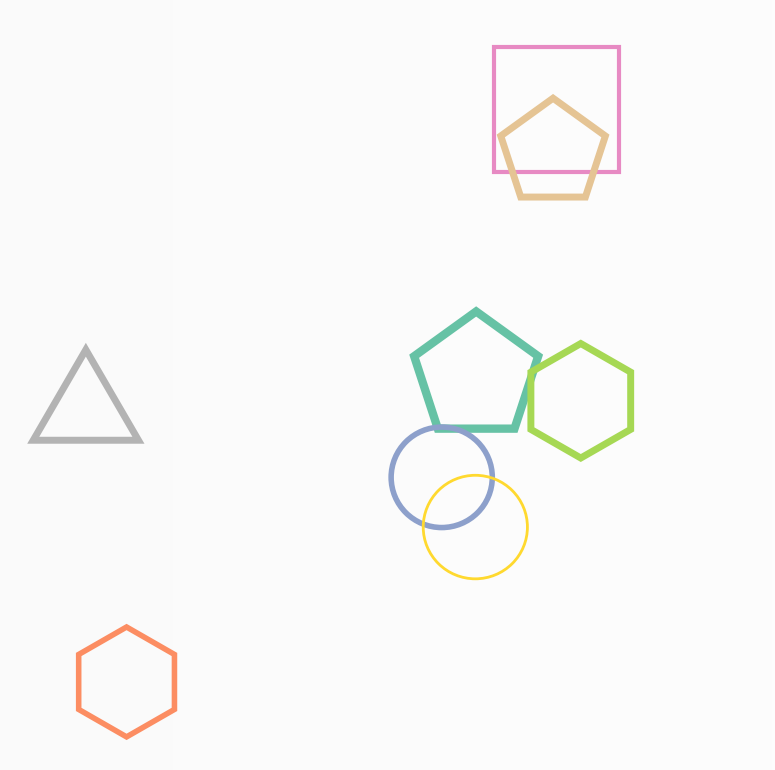[{"shape": "pentagon", "thickness": 3, "radius": 0.42, "center": [0.614, 0.511]}, {"shape": "hexagon", "thickness": 2, "radius": 0.36, "center": [0.163, 0.114]}, {"shape": "circle", "thickness": 2, "radius": 0.33, "center": [0.57, 0.38]}, {"shape": "square", "thickness": 1.5, "radius": 0.41, "center": [0.718, 0.858]}, {"shape": "hexagon", "thickness": 2.5, "radius": 0.37, "center": [0.749, 0.48]}, {"shape": "circle", "thickness": 1, "radius": 0.34, "center": [0.613, 0.316]}, {"shape": "pentagon", "thickness": 2.5, "radius": 0.35, "center": [0.714, 0.801]}, {"shape": "triangle", "thickness": 2.5, "radius": 0.39, "center": [0.111, 0.467]}]